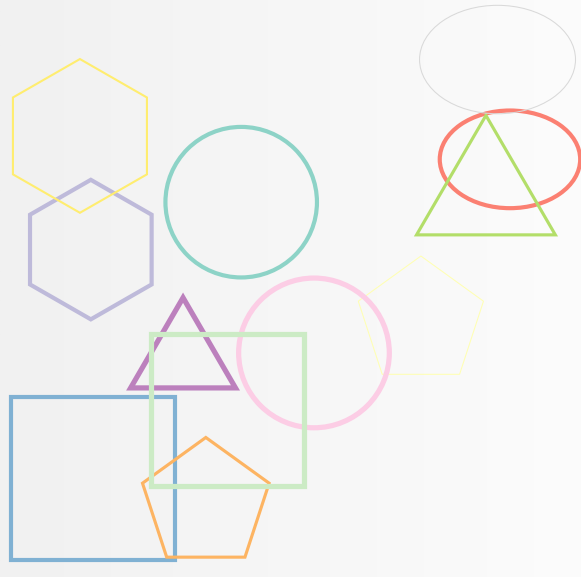[{"shape": "circle", "thickness": 2, "radius": 0.65, "center": [0.415, 0.649]}, {"shape": "pentagon", "thickness": 0.5, "radius": 0.57, "center": [0.724, 0.443]}, {"shape": "hexagon", "thickness": 2, "radius": 0.6, "center": [0.156, 0.567]}, {"shape": "oval", "thickness": 2, "radius": 0.6, "center": [0.877, 0.723]}, {"shape": "square", "thickness": 2, "radius": 0.71, "center": [0.16, 0.17]}, {"shape": "pentagon", "thickness": 1.5, "radius": 0.57, "center": [0.354, 0.127]}, {"shape": "triangle", "thickness": 1.5, "radius": 0.69, "center": [0.836, 0.661]}, {"shape": "circle", "thickness": 2.5, "radius": 0.65, "center": [0.54, 0.388]}, {"shape": "oval", "thickness": 0.5, "radius": 0.67, "center": [0.856, 0.896]}, {"shape": "triangle", "thickness": 2.5, "radius": 0.52, "center": [0.315, 0.379]}, {"shape": "square", "thickness": 2.5, "radius": 0.66, "center": [0.392, 0.289]}, {"shape": "hexagon", "thickness": 1, "radius": 0.67, "center": [0.138, 0.764]}]